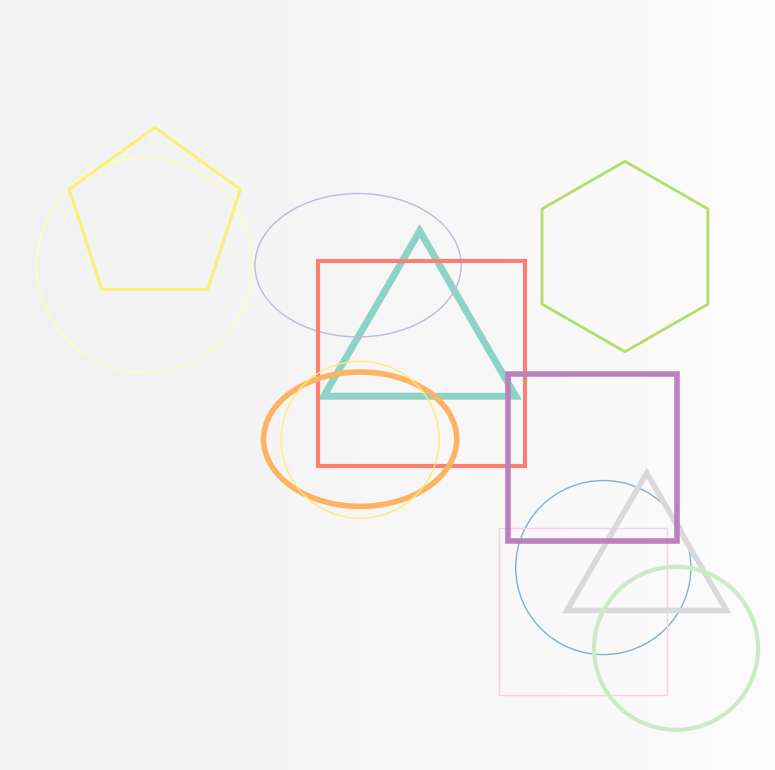[{"shape": "triangle", "thickness": 2.5, "radius": 0.72, "center": [0.542, 0.557]}, {"shape": "circle", "thickness": 0.5, "radius": 0.7, "center": [0.187, 0.656]}, {"shape": "oval", "thickness": 0.5, "radius": 0.67, "center": [0.462, 0.656]}, {"shape": "square", "thickness": 1.5, "radius": 0.67, "center": [0.544, 0.528]}, {"shape": "circle", "thickness": 0.5, "radius": 0.57, "center": [0.778, 0.263]}, {"shape": "oval", "thickness": 2, "radius": 0.62, "center": [0.465, 0.43]}, {"shape": "hexagon", "thickness": 1, "radius": 0.62, "center": [0.806, 0.667]}, {"shape": "square", "thickness": 0.5, "radius": 0.54, "center": [0.752, 0.206]}, {"shape": "triangle", "thickness": 2, "radius": 0.6, "center": [0.834, 0.267]}, {"shape": "square", "thickness": 2, "radius": 0.54, "center": [0.765, 0.406]}, {"shape": "circle", "thickness": 1.5, "radius": 0.53, "center": [0.872, 0.158]}, {"shape": "pentagon", "thickness": 1, "radius": 0.58, "center": [0.2, 0.718]}, {"shape": "circle", "thickness": 0.5, "radius": 0.51, "center": [0.465, 0.429]}]